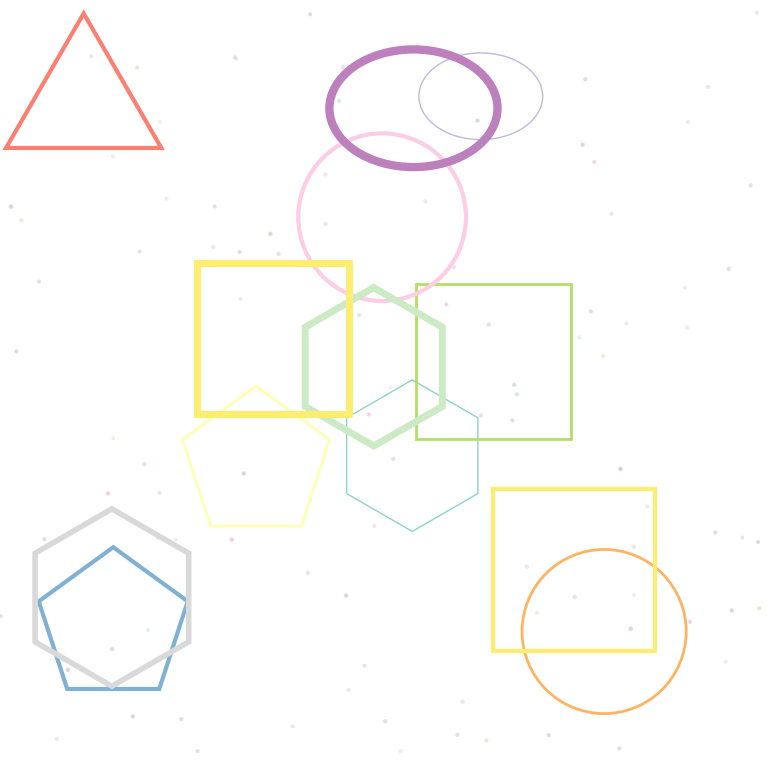[{"shape": "hexagon", "thickness": 0.5, "radius": 0.49, "center": [0.535, 0.408]}, {"shape": "pentagon", "thickness": 1, "radius": 0.5, "center": [0.333, 0.398]}, {"shape": "oval", "thickness": 0.5, "radius": 0.4, "center": [0.624, 0.875]}, {"shape": "triangle", "thickness": 1.5, "radius": 0.58, "center": [0.109, 0.866]}, {"shape": "pentagon", "thickness": 1.5, "radius": 0.51, "center": [0.147, 0.188]}, {"shape": "circle", "thickness": 1, "radius": 0.53, "center": [0.785, 0.18]}, {"shape": "square", "thickness": 1, "radius": 0.5, "center": [0.641, 0.53]}, {"shape": "circle", "thickness": 1.5, "radius": 0.54, "center": [0.496, 0.718]}, {"shape": "hexagon", "thickness": 2, "radius": 0.58, "center": [0.145, 0.224]}, {"shape": "oval", "thickness": 3, "radius": 0.55, "center": [0.537, 0.859]}, {"shape": "hexagon", "thickness": 2.5, "radius": 0.51, "center": [0.485, 0.524]}, {"shape": "square", "thickness": 1.5, "radius": 0.52, "center": [0.746, 0.26]}, {"shape": "square", "thickness": 2.5, "radius": 0.49, "center": [0.355, 0.56]}]